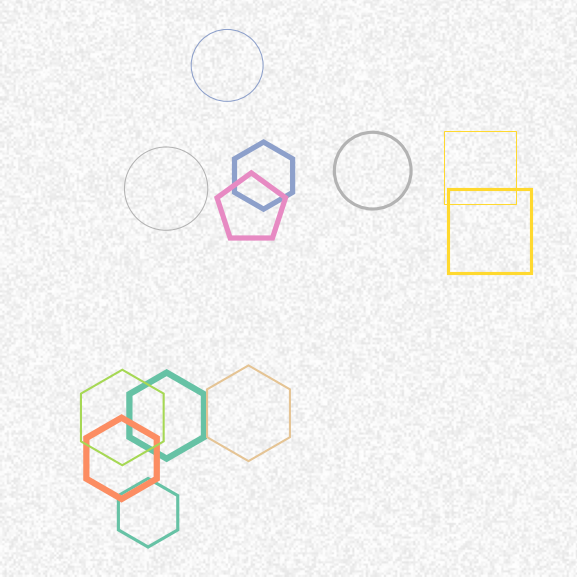[{"shape": "hexagon", "thickness": 3, "radius": 0.37, "center": [0.289, 0.279]}, {"shape": "hexagon", "thickness": 1.5, "radius": 0.3, "center": [0.256, 0.111]}, {"shape": "hexagon", "thickness": 3, "radius": 0.35, "center": [0.211, 0.205]}, {"shape": "hexagon", "thickness": 2.5, "radius": 0.29, "center": [0.456, 0.695]}, {"shape": "circle", "thickness": 0.5, "radius": 0.31, "center": [0.393, 0.886]}, {"shape": "pentagon", "thickness": 2.5, "radius": 0.31, "center": [0.435, 0.637]}, {"shape": "hexagon", "thickness": 1, "radius": 0.41, "center": [0.212, 0.276]}, {"shape": "square", "thickness": 0.5, "radius": 0.31, "center": [0.831, 0.709]}, {"shape": "square", "thickness": 1.5, "radius": 0.36, "center": [0.848, 0.599]}, {"shape": "hexagon", "thickness": 1, "radius": 0.41, "center": [0.43, 0.284]}, {"shape": "circle", "thickness": 0.5, "radius": 0.36, "center": [0.288, 0.673]}, {"shape": "circle", "thickness": 1.5, "radius": 0.33, "center": [0.645, 0.704]}]